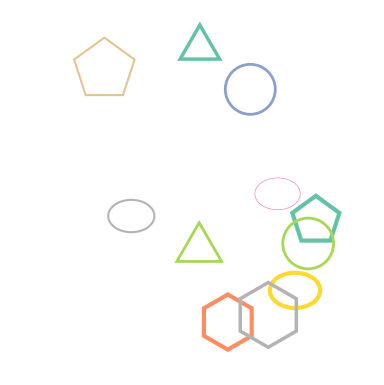[{"shape": "pentagon", "thickness": 3, "radius": 0.32, "center": [0.82, 0.427]}, {"shape": "triangle", "thickness": 2.5, "radius": 0.3, "center": [0.519, 0.876]}, {"shape": "hexagon", "thickness": 3, "radius": 0.36, "center": [0.592, 0.163]}, {"shape": "circle", "thickness": 2, "radius": 0.32, "center": [0.65, 0.768]}, {"shape": "oval", "thickness": 0.5, "radius": 0.3, "center": [0.721, 0.497]}, {"shape": "circle", "thickness": 2, "radius": 0.33, "center": [0.8, 0.368]}, {"shape": "triangle", "thickness": 2, "radius": 0.34, "center": [0.517, 0.354]}, {"shape": "oval", "thickness": 3, "radius": 0.33, "center": [0.766, 0.246]}, {"shape": "pentagon", "thickness": 1.5, "radius": 0.41, "center": [0.271, 0.82]}, {"shape": "oval", "thickness": 1.5, "radius": 0.3, "center": [0.341, 0.439]}, {"shape": "hexagon", "thickness": 2.5, "radius": 0.42, "center": [0.697, 0.182]}]